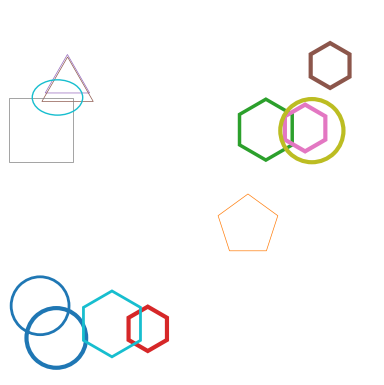[{"shape": "circle", "thickness": 3, "radius": 0.39, "center": [0.146, 0.122]}, {"shape": "circle", "thickness": 2, "radius": 0.38, "center": [0.104, 0.206]}, {"shape": "pentagon", "thickness": 0.5, "radius": 0.41, "center": [0.644, 0.415]}, {"shape": "hexagon", "thickness": 2.5, "radius": 0.4, "center": [0.691, 0.663]}, {"shape": "hexagon", "thickness": 3, "radius": 0.29, "center": [0.384, 0.146]}, {"shape": "triangle", "thickness": 0.5, "radius": 0.33, "center": [0.175, 0.792]}, {"shape": "hexagon", "thickness": 3, "radius": 0.29, "center": [0.857, 0.83]}, {"shape": "triangle", "thickness": 0.5, "radius": 0.39, "center": [0.176, 0.775]}, {"shape": "hexagon", "thickness": 3, "radius": 0.3, "center": [0.792, 0.668]}, {"shape": "square", "thickness": 0.5, "radius": 0.41, "center": [0.107, 0.662]}, {"shape": "circle", "thickness": 3, "radius": 0.41, "center": [0.81, 0.661]}, {"shape": "oval", "thickness": 1, "radius": 0.33, "center": [0.149, 0.747]}, {"shape": "hexagon", "thickness": 2, "radius": 0.43, "center": [0.291, 0.159]}]